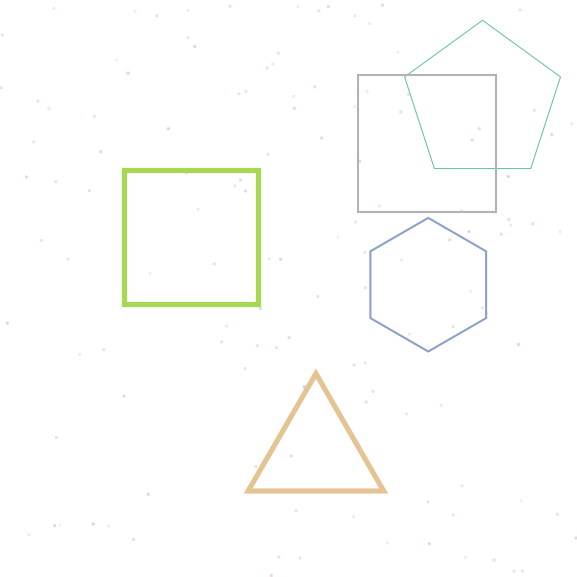[{"shape": "pentagon", "thickness": 0.5, "radius": 0.71, "center": [0.836, 0.822]}, {"shape": "hexagon", "thickness": 1, "radius": 0.58, "center": [0.742, 0.506]}, {"shape": "square", "thickness": 2.5, "radius": 0.58, "center": [0.33, 0.588]}, {"shape": "triangle", "thickness": 2.5, "radius": 0.68, "center": [0.547, 0.217]}, {"shape": "square", "thickness": 1, "radius": 0.6, "center": [0.739, 0.751]}]